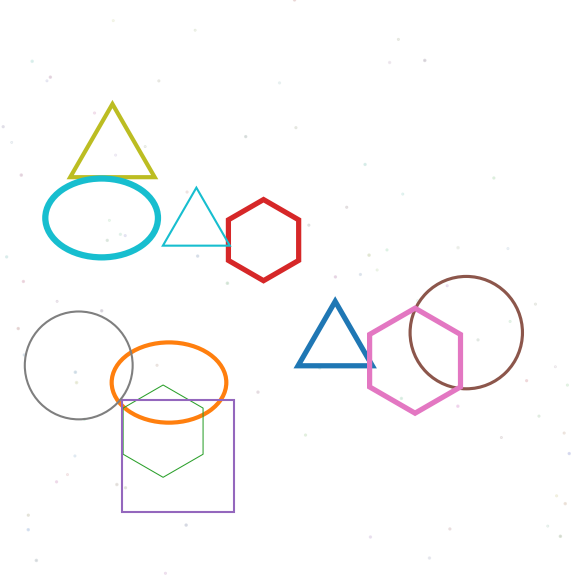[{"shape": "triangle", "thickness": 2.5, "radius": 0.37, "center": [0.58, 0.403]}, {"shape": "oval", "thickness": 2, "radius": 0.5, "center": [0.293, 0.337]}, {"shape": "hexagon", "thickness": 0.5, "radius": 0.4, "center": [0.282, 0.253]}, {"shape": "hexagon", "thickness": 2.5, "radius": 0.35, "center": [0.456, 0.583]}, {"shape": "square", "thickness": 1, "radius": 0.48, "center": [0.308, 0.209]}, {"shape": "circle", "thickness": 1.5, "radius": 0.49, "center": [0.807, 0.423]}, {"shape": "hexagon", "thickness": 2.5, "radius": 0.45, "center": [0.719, 0.375]}, {"shape": "circle", "thickness": 1, "radius": 0.47, "center": [0.136, 0.366]}, {"shape": "triangle", "thickness": 2, "radius": 0.42, "center": [0.195, 0.735]}, {"shape": "triangle", "thickness": 1, "radius": 0.33, "center": [0.34, 0.607]}, {"shape": "oval", "thickness": 3, "radius": 0.49, "center": [0.176, 0.622]}]